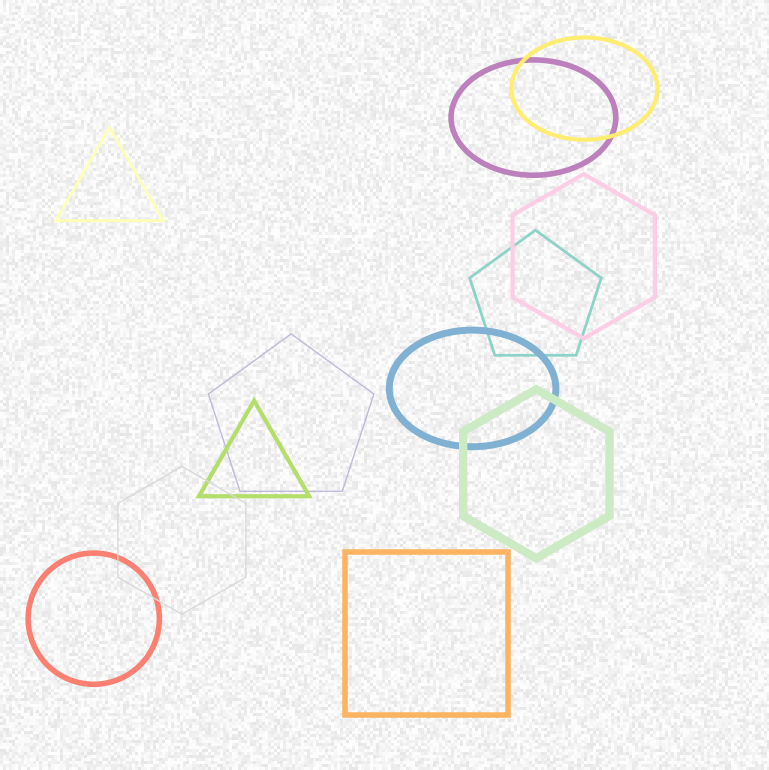[{"shape": "pentagon", "thickness": 1, "radius": 0.45, "center": [0.695, 0.611]}, {"shape": "triangle", "thickness": 1, "radius": 0.4, "center": [0.142, 0.754]}, {"shape": "pentagon", "thickness": 0.5, "radius": 0.56, "center": [0.378, 0.453]}, {"shape": "circle", "thickness": 2, "radius": 0.43, "center": [0.122, 0.197]}, {"shape": "oval", "thickness": 2.5, "radius": 0.54, "center": [0.614, 0.496]}, {"shape": "square", "thickness": 2, "radius": 0.53, "center": [0.554, 0.178]}, {"shape": "triangle", "thickness": 1.5, "radius": 0.41, "center": [0.33, 0.397]}, {"shape": "hexagon", "thickness": 1.5, "radius": 0.53, "center": [0.758, 0.667]}, {"shape": "hexagon", "thickness": 0.5, "radius": 0.48, "center": [0.236, 0.298]}, {"shape": "oval", "thickness": 2, "radius": 0.53, "center": [0.693, 0.847]}, {"shape": "hexagon", "thickness": 3, "radius": 0.55, "center": [0.697, 0.385]}, {"shape": "oval", "thickness": 1.5, "radius": 0.47, "center": [0.759, 0.885]}]